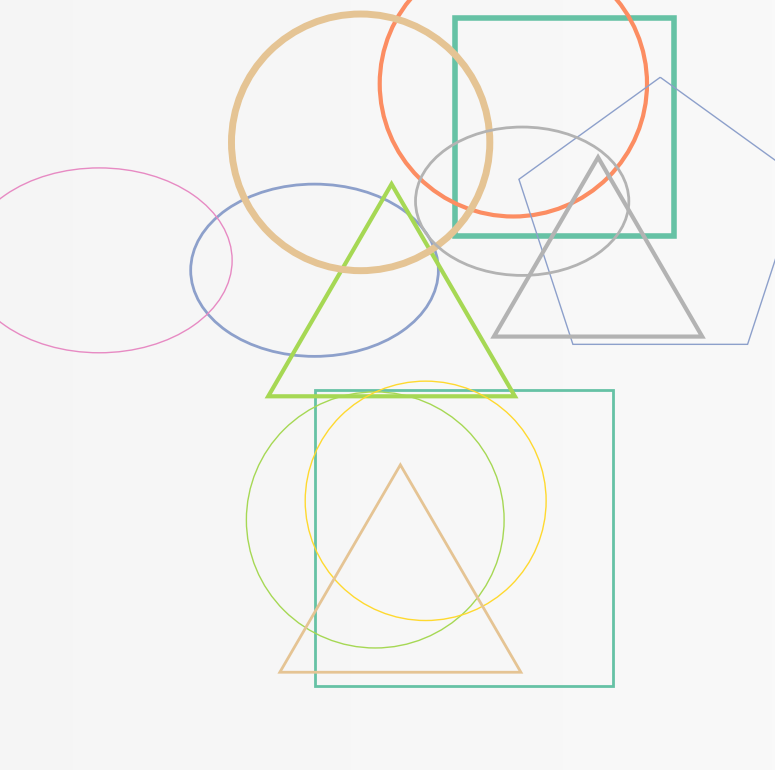[{"shape": "square", "thickness": 1, "radius": 0.96, "center": [0.598, 0.302]}, {"shape": "square", "thickness": 2, "radius": 0.71, "center": [0.729, 0.835]}, {"shape": "circle", "thickness": 1.5, "radius": 0.86, "center": [0.662, 0.891]}, {"shape": "pentagon", "thickness": 0.5, "radius": 0.96, "center": [0.852, 0.708]}, {"shape": "oval", "thickness": 1, "radius": 0.8, "center": [0.406, 0.649]}, {"shape": "oval", "thickness": 0.5, "radius": 0.86, "center": [0.128, 0.662]}, {"shape": "circle", "thickness": 0.5, "radius": 0.83, "center": [0.484, 0.325]}, {"shape": "triangle", "thickness": 1.5, "radius": 0.92, "center": [0.505, 0.577]}, {"shape": "circle", "thickness": 0.5, "radius": 0.78, "center": [0.549, 0.35]}, {"shape": "circle", "thickness": 2.5, "radius": 0.83, "center": [0.465, 0.815]}, {"shape": "triangle", "thickness": 1, "radius": 0.9, "center": [0.517, 0.217]}, {"shape": "triangle", "thickness": 1.5, "radius": 0.78, "center": [0.772, 0.64]}, {"shape": "oval", "thickness": 1, "radius": 0.69, "center": [0.674, 0.739]}]